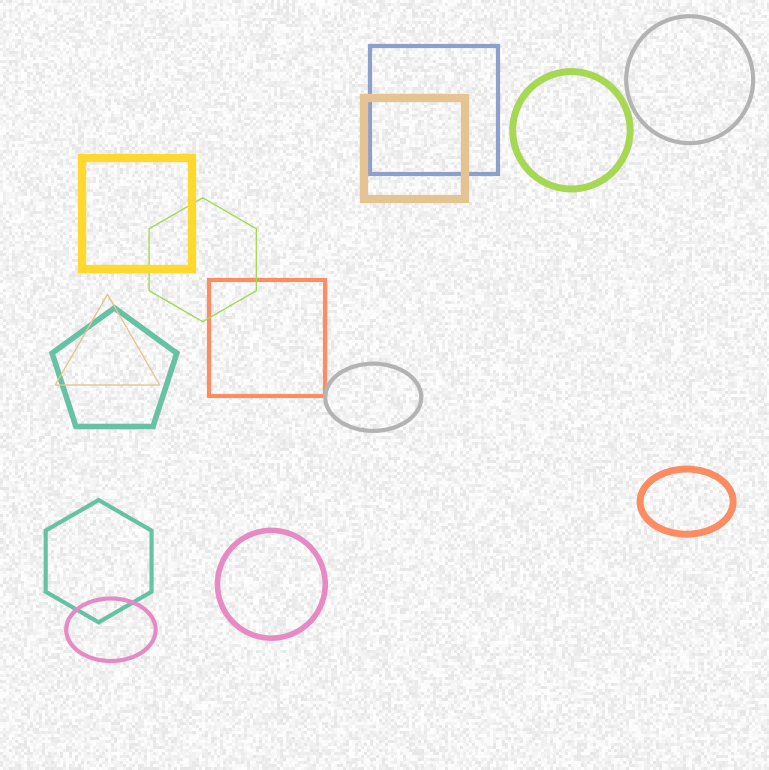[{"shape": "pentagon", "thickness": 2, "radius": 0.43, "center": [0.149, 0.515]}, {"shape": "hexagon", "thickness": 1.5, "radius": 0.4, "center": [0.128, 0.271]}, {"shape": "square", "thickness": 1.5, "radius": 0.37, "center": [0.347, 0.561]}, {"shape": "oval", "thickness": 2.5, "radius": 0.3, "center": [0.892, 0.349]}, {"shape": "square", "thickness": 1.5, "radius": 0.42, "center": [0.563, 0.857]}, {"shape": "oval", "thickness": 1.5, "radius": 0.29, "center": [0.144, 0.182]}, {"shape": "circle", "thickness": 2, "radius": 0.35, "center": [0.352, 0.241]}, {"shape": "circle", "thickness": 2.5, "radius": 0.38, "center": [0.742, 0.831]}, {"shape": "hexagon", "thickness": 0.5, "radius": 0.4, "center": [0.263, 0.663]}, {"shape": "square", "thickness": 3, "radius": 0.36, "center": [0.178, 0.723]}, {"shape": "square", "thickness": 3, "radius": 0.33, "center": [0.538, 0.807]}, {"shape": "triangle", "thickness": 0.5, "radius": 0.39, "center": [0.14, 0.539]}, {"shape": "circle", "thickness": 1.5, "radius": 0.41, "center": [0.896, 0.897]}, {"shape": "oval", "thickness": 1.5, "radius": 0.31, "center": [0.485, 0.484]}]